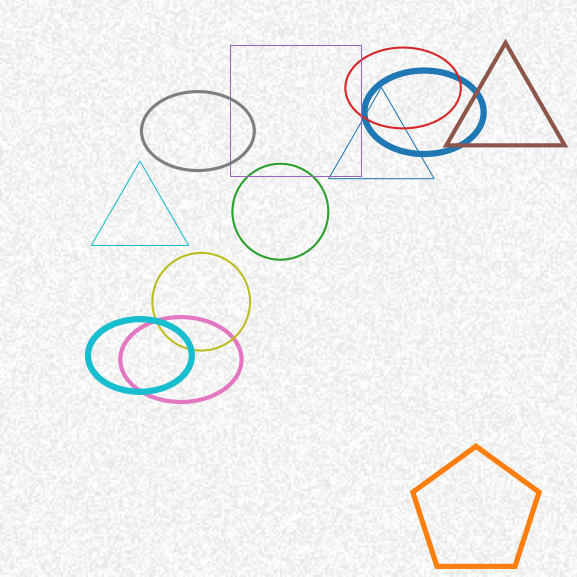[{"shape": "triangle", "thickness": 0.5, "radius": 0.53, "center": [0.66, 0.742]}, {"shape": "oval", "thickness": 3, "radius": 0.52, "center": [0.734, 0.805]}, {"shape": "pentagon", "thickness": 2.5, "radius": 0.57, "center": [0.824, 0.111]}, {"shape": "circle", "thickness": 1, "radius": 0.42, "center": [0.485, 0.632]}, {"shape": "oval", "thickness": 1, "radius": 0.5, "center": [0.698, 0.847]}, {"shape": "square", "thickness": 0.5, "radius": 0.57, "center": [0.512, 0.808]}, {"shape": "triangle", "thickness": 2, "radius": 0.59, "center": [0.875, 0.807]}, {"shape": "oval", "thickness": 2, "radius": 0.52, "center": [0.313, 0.377]}, {"shape": "oval", "thickness": 1.5, "radius": 0.49, "center": [0.343, 0.772]}, {"shape": "circle", "thickness": 1, "radius": 0.42, "center": [0.348, 0.477]}, {"shape": "oval", "thickness": 3, "radius": 0.45, "center": [0.242, 0.384]}, {"shape": "triangle", "thickness": 0.5, "radius": 0.49, "center": [0.242, 0.623]}]